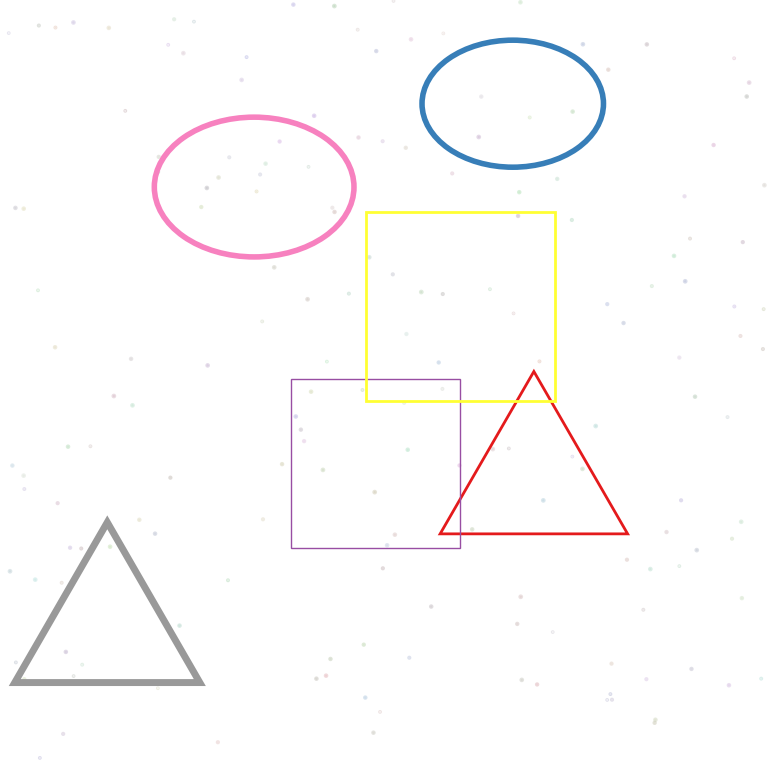[{"shape": "triangle", "thickness": 1, "radius": 0.7, "center": [0.693, 0.377]}, {"shape": "oval", "thickness": 2, "radius": 0.59, "center": [0.666, 0.865]}, {"shape": "square", "thickness": 0.5, "radius": 0.55, "center": [0.488, 0.398]}, {"shape": "square", "thickness": 1, "radius": 0.62, "center": [0.598, 0.602]}, {"shape": "oval", "thickness": 2, "radius": 0.65, "center": [0.33, 0.757]}, {"shape": "triangle", "thickness": 2.5, "radius": 0.69, "center": [0.139, 0.183]}]